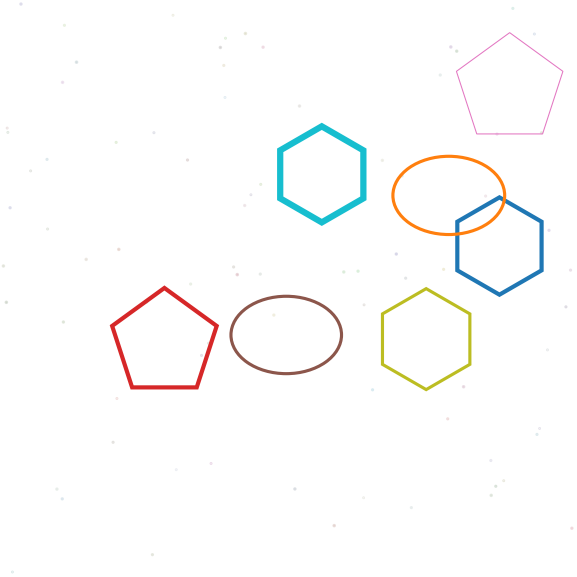[{"shape": "hexagon", "thickness": 2, "radius": 0.42, "center": [0.865, 0.573]}, {"shape": "oval", "thickness": 1.5, "radius": 0.48, "center": [0.777, 0.661]}, {"shape": "pentagon", "thickness": 2, "radius": 0.48, "center": [0.285, 0.405]}, {"shape": "oval", "thickness": 1.5, "radius": 0.48, "center": [0.496, 0.419]}, {"shape": "pentagon", "thickness": 0.5, "radius": 0.48, "center": [0.883, 0.846]}, {"shape": "hexagon", "thickness": 1.5, "radius": 0.44, "center": [0.738, 0.412]}, {"shape": "hexagon", "thickness": 3, "radius": 0.42, "center": [0.557, 0.697]}]